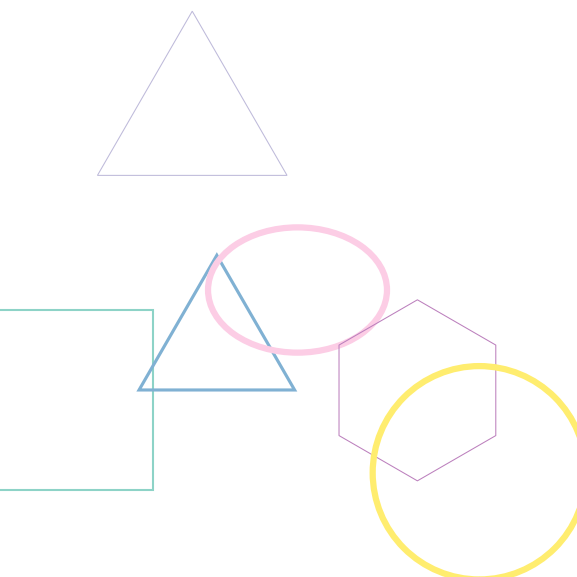[{"shape": "square", "thickness": 1, "radius": 0.78, "center": [0.108, 0.307]}, {"shape": "triangle", "thickness": 0.5, "radius": 0.95, "center": [0.333, 0.79]}, {"shape": "triangle", "thickness": 1.5, "radius": 0.78, "center": [0.375, 0.402]}, {"shape": "oval", "thickness": 3, "radius": 0.77, "center": [0.515, 0.497]}, {"shape": "hexagon", "thickness": 0.5, "radius": 0.78, "center": [0.723, 0.323]}, {"shape": "circle", "thickness": 3, "radius": 0.92, "center": [0.83, 0.18]}]